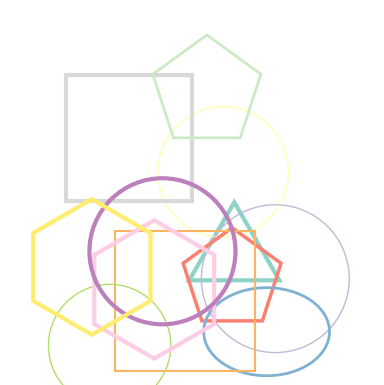[{"shape": "triangle", "thickness": 3, "radius": 0.68, "center": [0.609, 0.339]}, {"shape": "circle", "thickness": 1, "radius": 0.85, "center": [0.58, 0.554]}, {"shape": "circle", "thickness": 1, "radius": 0.96, "center": [0.715, 0.276]}, {"shape": "pentagon", "thickness": 2.5, "radius": 0.67, "center": [0.603, 0.275]}, {"shape": "oval", "thickness": 2, "radius": 0.82, "center": [0.692, 0.138]}, {"shape": "square", "thickness": 1.5, "radius": 0.91, "center": [0.48, 0.217]}, {"shape": "circle", "thickness": 1, "radius": 0.79, "center": [0.285, 0.103]}, {"shape": "hexagon", "thickness": 3, "radius": 0.9, "center": [0.401, 0.248]}, {"shape": "square", "thickness": 3, "radius": 0.82, "center": [0.335, 0.642]}, {"shape": "circle", "thickness": 3, "radius": 0.95, "center": [0.422, 0.347]}, {"shape": "pentagon", "thickness": 2, "radius": 0.74, "center": [0.537, 0.762]}, {"shape": "hexagon", "thickness": 3, "radius": 0.88, "center": [0.238, 0.307]}]